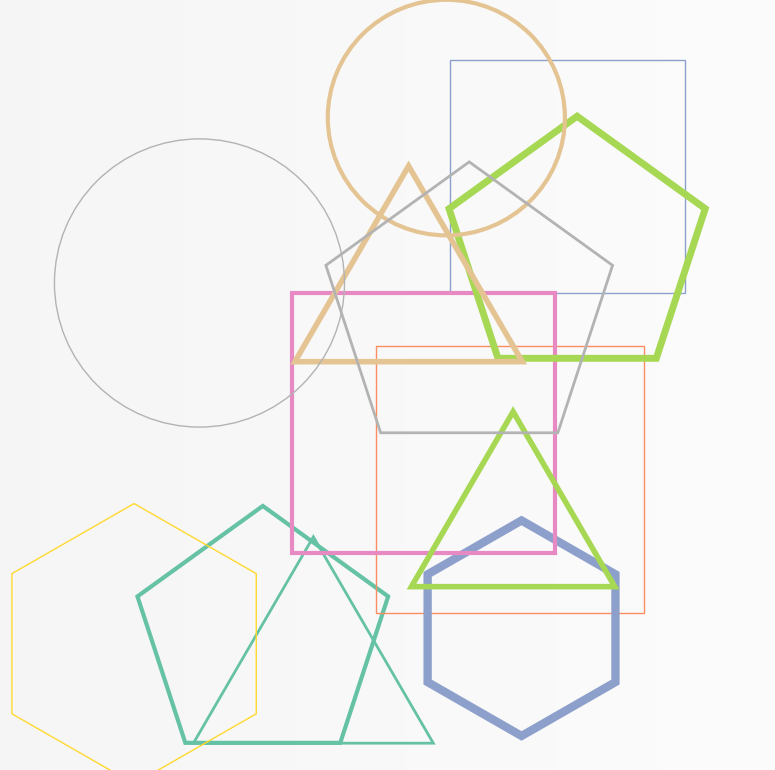[{"shape": "pentagon", "thickness": 1.5, "radius": 0.85, "center": [0.339, 0.173]}, {"shape": "triangle", "thickness": 1, "radius": 0.89, "center": [0.404, 0.124]}, {"shape": "square", "thickness": 0.5, "radius": 0.87, "center": [0.658, 0.377]}, {"shape": "square", "thickness": 0.5, "radius": 0.76, "center": [0.732, 0.771]}, {"shape": "hexagon", "thickness": 3, "radius": 0.7, "center": [0.673, 0.184]}, {"shape": "square", "thickness": 1.5, "radius": 0.85, "center": [0.546, 0.451]}, {"shape": "pentagon", "thickness": 2.5, "radius": 0.87, "center": [0.745, 0.675]}, {"shape": "triangle", "thickness": 2, "radius": 0.76, "center": [0.662, 0.314]}, {"shape": "hexagon", "thickness": 0.5, "radius": 0.91, "center": [0.173, 0.164]}, {"shape": "triangle", "thickness": 2, "radius": 0.85, "center": [0.527, 0.615]}, {"shape": "circle", "thickness": 1.5, "radius": 0.76, "center": [0.576, 0.847]}, {"shape": "circle", "thickness": 0.5, "radius": 0.94, "center": [0.257, 0.632]}, {"shape": "pentagon", "thickness": 1, "radius": 0.97, "center": [0.605, 0.595]}]